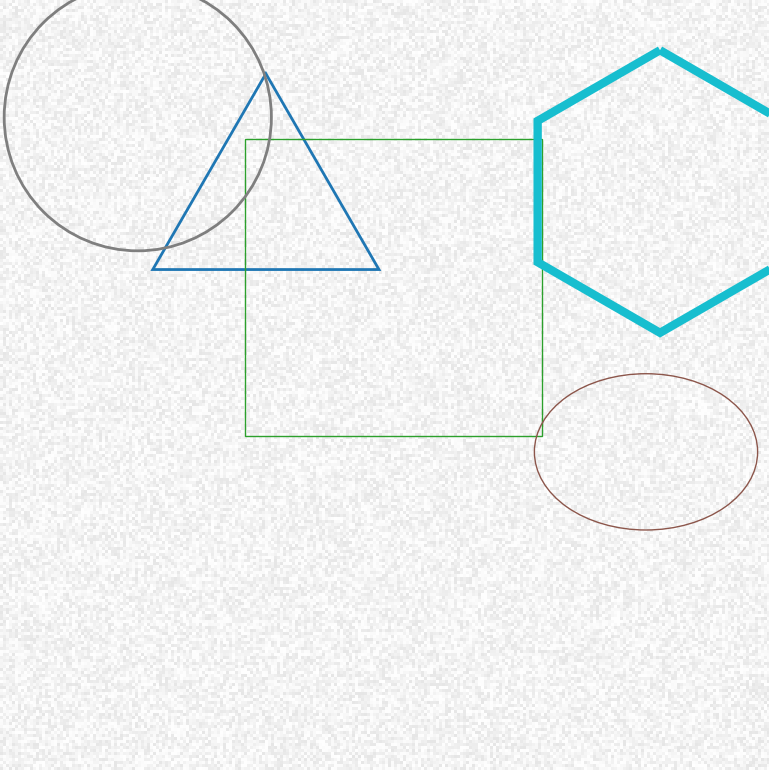[{"shape": "triangle", "thickness": 1, "radius": 0.85, "center": [0.345, 0.735]}, {"shape": "square", "thickness": 0.5, "radius": 0.97, "center": [0.511, 0.626]}, {"shape": "oval", "thickness": 0.5, "radius": 0.72, "center": [0.839, 0.413]}, {"shape": "circle", "thickness": 1, "radius": 0.87, "center": [0.179, 0.848]}, {"shape": "hexagon", "thickness": 3, "radius": 0.92, "center": [0.857, 0.751]}]